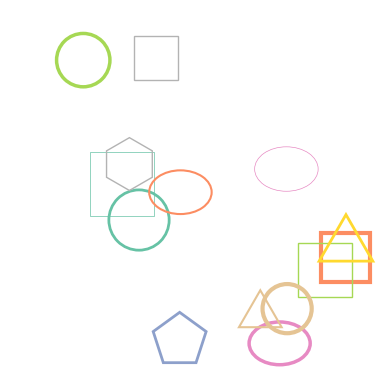[{"shape": "circle", "thickness": 2, "radius": 0.39, "center": [0.361, 0.428]}, {"shape": "square", "thickness": 0.5, "radius": 0.42, "center": [0.317, 0.522]}, {"shape": "oval", "thickness": 1.5, "radius": 0.41, "center": [0.469, 0.501]}, {"shape": "square", "thickness": 3, "radius": 0.32, "center": [0.898, 0.33]}, {"shape": "pentagon", "thickness": 2, "radius": 0.36, "center": [0.467, 0.116]}, {"shape": "oval", "thickness": 0.5, "radius": 0.41, "center": [0.744, 0.561]}, {"shape": "oval", "thickness": 2.5, "radius": 0.4, "center": [0.726, 0.108]}, {"shape": "circle", "thickness": 2.5, "radius": 0.35, "center": [0.216, 0.844]}, {"shape": "square", "thickness": 1, "radius": 0.35, "center": [0.844, 0.298]}, {"shape": "triangle", "thickness": 2, "radius": 0.4, "center": [0.899, 0.362]}, {"shape": "circle", "thickness": 3, "radius": 0.32, "center": [0.746, 0.198]}, {"shape": "triangle", "thickness": 1.5, "radius": 0.32, "center": [0.676, 0.182]}, {"shape": "square", "thickness": 1, "radius": 0.29, "center": [0.405, 0.849]}, {"shape": "hexagon", "thickness": 1, "radius": 0.34, "center": [0.336, 0.574]}]